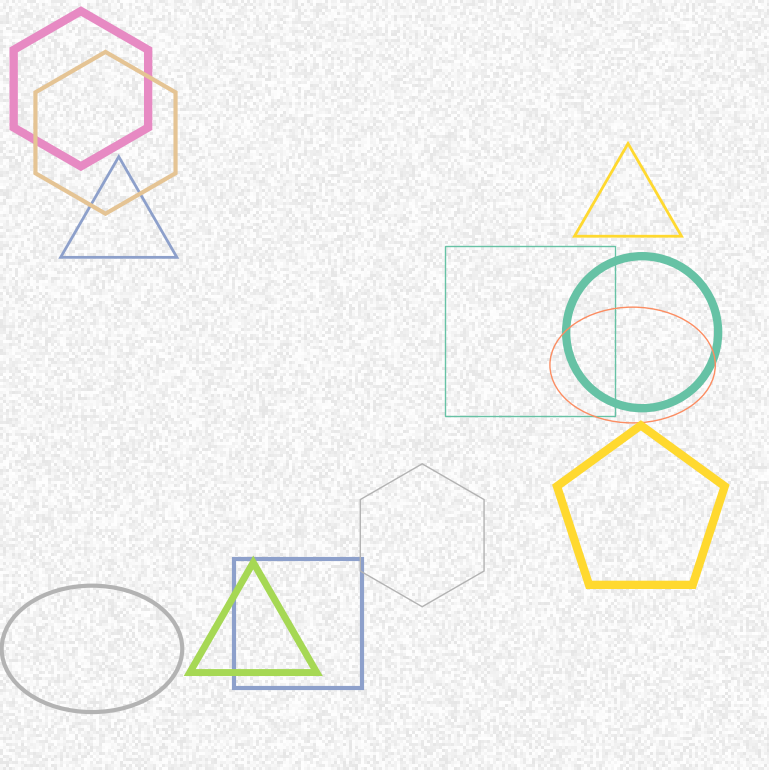[{"shape": "circle", "thickness": 3, "radius": 0.49, "center": [0.834, 0.569]}, {"shape": "square", "thickness": 0.5, "radius": 0.55, "center": [0.688, 0.57]}, {"shape": "oval", "thickness": 0.5, "radius": 0.54, "center": [0.822, 0.526]}, {"shape": "square", "thickness": 1.5, "radius": 0.42, "center": [0.387, 0.19]}, {"shape": "triangle", "thickness": 1, "radius": 0.44, "center": [0.154, 0.709]}, {"shape": "hexagon", "thickness": 3, "radius": 0.5, "center": [0.105, 0.885]}, {"shape": "triangle", "thickness": 2.5, "radius": 0.48, "center": [0.329, 0.174]}, {"shape": "triangle", "thickness": 1, "radius": 0.4, "center": [0.816, 0.733]}, {"shape": "pentagon", "thickness": 3, "radius": 0.57, "center": [0.832, 0.333]}, {"shape": "hexagon", "thickness": 1.5, "radius": 0.53, "center": [0.137, 0.828]}, {"shape": "hexagon", "thickness": 0.5, "radius": 0.46, "center": [0.548, 0.305]}, {"shape": "oval", "thickness": 1.5, "radius": 0.59, "center": [0.119, 0.157]}]